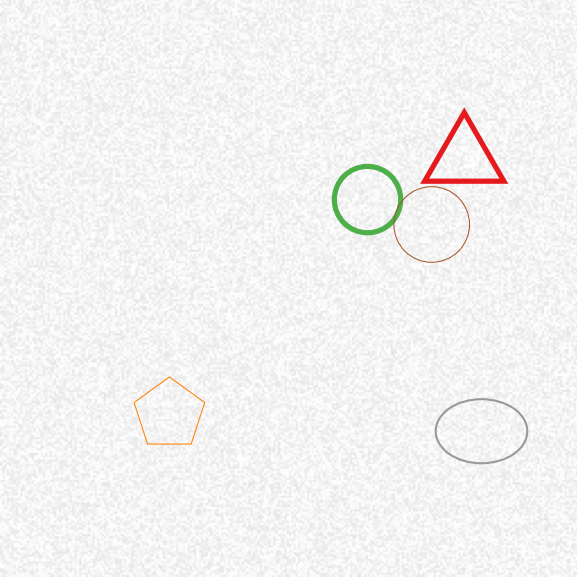[{"shape": "triangle", "thickness": 2.5, "radius": 0.4, "center": [0.804, 0.725]}, {"shape": "circle", "thickness": 2.5, "radius": 0.29, "center": [0.636, 0.654]}, {"shape": "pentagon", "thickness": 0.5, "radius": 0.32, "center": [0.293, 0.282]}, {"shape": "circle", "thickness": 0.5, "radius": 0.33, "center": [0.748, 0.61]}, {"shape": "oval", "thickness": 1, "radius": 0.4, "center": [0.834, 0.252]}]